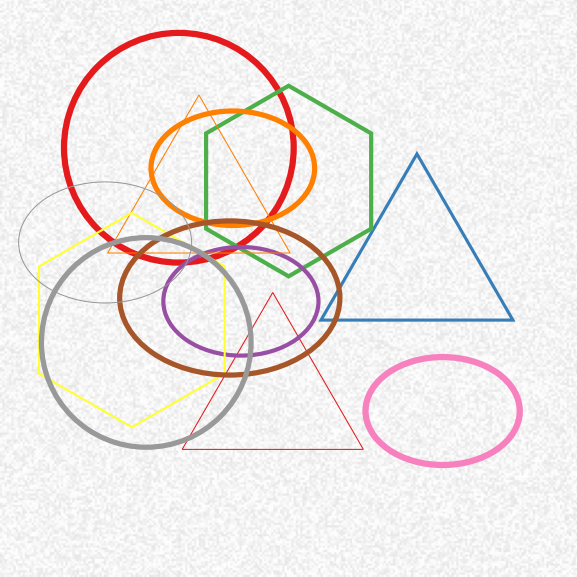[{"shape": "triangle", "thickness": 0.5, "radius": 0.91, "center": [0.472, 0.312]}, {"shape": "circle", "thickness": 3, "radius": 0.99, "center": [0.31, 0.743]}, {"shape": "triangle", "thickness": 1.5, "radius": 0.96, "center": [0.722, 0.541]}, {"shape": "hexagon", "thickness": 2, "radius": 0.83, "center": [0.5, 0.686]}, {"shape": "oval", "thickness": 2, "radius": 0.67, "center": [0.417, 0.477]}, {"shape": "triangle", "thickness": 0.5, "radius": 0.91, "center": [0.344, 0.652]}, {"shape": "oval", "thickness": 2.5, "radius": 0.71, "center": [0.403, 0.708]}, {"shape": "hexagon", "thickness": 1, "radius": 0.93, "center": [0.228, 0.445]}, {"shape": "oval", "thickness": 2.5, "radius": 0.95, "center": [0.398, 0.483]}, {"shape": "oval", "thickness": 3, "radius": 0.67, "center": [0.766, 0.287]}, {"shape": "circle", "thickness": 2.5, "radius": 0.91, "center": [0.253, 0.406]}, {"shape": "oval", "thickness": 0.5, "radius": 0.75, "center": [0.182, 0.579]}]